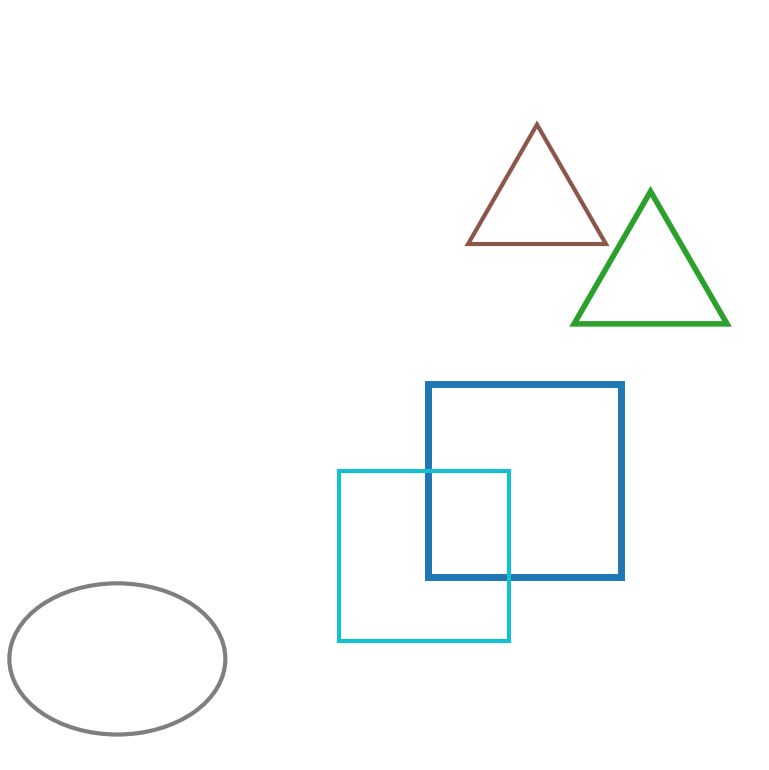[{"shape": "square", "thickness": 2.5, "radius": 0.63, "center": [0.681, 0.376]}, {"shape": "triangle", "thickness": 2, "radius": 0.57, "center": [0.845, 0.637]}, {"shape": "triangle", "thickness": 1.5, "radius": 0.52, "center": [0.697, 0.735]}, {"shape": "oval", "thickness": 1.5, "radius": 0.7, "center": [0.152, 0.144]}, {"shape": "square", "thickness": 1.5, "radius": 0.55, "center": [0.551, 0.278]}]